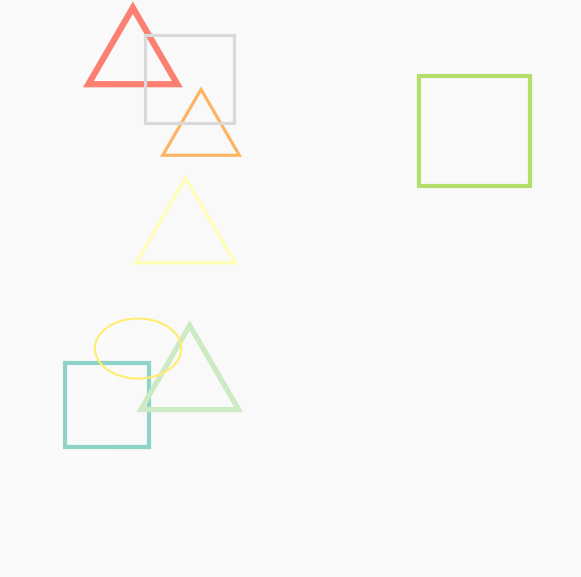[{"shape": "square", "thickness": 2, "radius": 0.36, "center": [0.184, 0.298]}, {"shape": "triangle", "thickness": 1.5, "radius": 0.49, "center": [0.319, 0.593]}, {"shape": "triangle", "thickness": 3, "radius": 0.44, "center": [0.229, 0.897]}, {"shape": "triangle", "thickness": 1.5, "radius": 0.38, "center": [0.346, 0.768]}, {"shape": "square", "thickness": 2, "radius": 0.48, "center": [0.817, 0.772]}, {"shape": "square", "thickness": 1.5, "radius": 0.38, "center": [0.326, 0.862]}, {"shape": "triangle", "thickness": 2.5, "radius": 0.49, "center": [0.326, 0.338]}, {"shape": "oval", "thickness": 1, "radius": 0.37, "center": [0.238, 0.396]}]